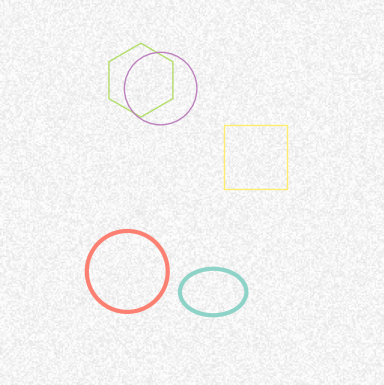[{"shape": "oval", "thickness": 3, "radius": 0.43, "center": [0.554, 0.242]}, {"shape": "circle", "thickness": 3, "radius": 0.53, "center": [0.331, 0.295]}, {"shape": "hexagon", "thickness": 1, "radius": 0.48, "center": [0.366, 0.792]}, {"shape": "circle", "thickness": 1, "radius": 0.47, "center": [0.417, 0.77]}, {"shape": "square", "thickness": 1, "radius": 0.41, "center": [0.664, 0.593]}]